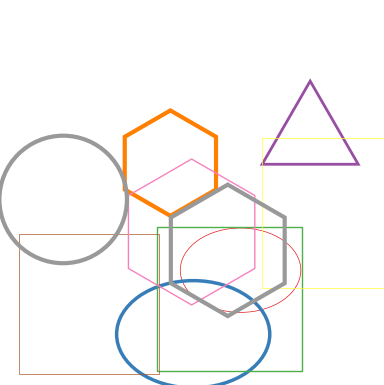[{"shape": "oval", "thickness": 0.5, "radius": 0.78, "center": [0.625, 0.298]}, {"shape": "oval", "thickness": 2.5, "radius": 0.99, "center": [0.502, 0.132]}, {"shape": "square", "thickness": 1, "radius": 0.94, "center": [0.596, 0.223]}, {"shape": "triangle", "thickness": 2, "radius": 0.72, "center": [0.806, 0.645]}, {"shape": "hexagon", "thickness": 3, "radius": 0.68, "center": [0.443, 0.576]}, {"shape": "square", "thickness": 0.5, "radius": 0.97, "center": [0.875, 0.446]}, {"shape": "square", "thickness": 0.5, "radius": 0.91, "center": [0.23, 0.211]}, {"shape": "hexagon", "thickness": 1, "radius": 0.95, "center": [0.498, 0.397]}, {"shape": "circle", "thickness": 3, "radius": 0.83, "center": [0.164, 0.482]}, {"shape": "hexagon", "thickness": 3, "radius": 0.85, "center": [0.592, 0.35]}]